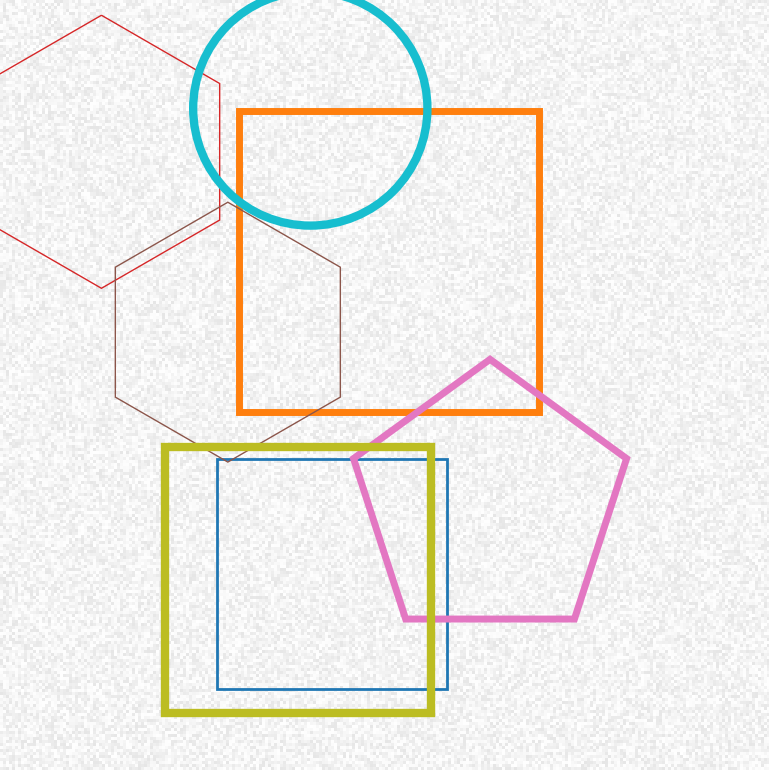[{"shape": "square", "thickness": 1, "radius": 0.74, "center": [0.431, 0.255]}, {"shape": "square", "thickness": 2.5, "radius": 0.97, "center": [0.505, 0.661]}, {"shape": "hexagon", "thickness": 0.5, "radius": 0.89, "center": [0.132, 0.803]}, {"shape": "hexagon", "thickness": 0.5, "radius": 0.84, "center": [0.296, 0.569]}, {"shape": "pentagon", "thickness": 2.5, "radius": 0.93, "center": [0.636, 0.347]}, {"shape": "square", "thickness": 3, "radius": 0.86, "center": [0.387, 0.247]}, {"shape": "circle", "thickness": 3, "radius": 0.76, "center": [0.403, 0.859]}]